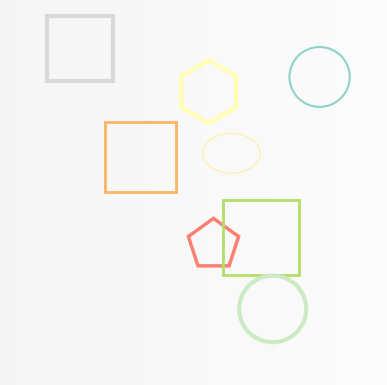[{"shape": "circle", "thickness": 1.5, "radius": 0.39, "center": [0.825, 0.8]}, {"shape": "hexagon", "thickness": 3, "radius": 0.41, "center": [0.539, 0.762]}, {"shape": "pentagon", "thickness": 2.5, "radius": 0.34, "center": [0.551, 0.365]}, {"shape": "square", "thickness": 2, "radius": 0.45, "center": [0.363, 0.592]}, {"shape": "square", "thickness": 2, "radius": 0.49, "center": [0.674, 0.383]}, {"shape": "square", "thickness": 3, "radius": 0.42, "center": [0.206, 0.875]}, {"shape": "circle", "thickness": 3, "radius": 0.43, "center": [0.704, 0.198]}, {"shape": "oval", "thickness": 0.5, "radius": 0.37, "center": [0.598, 0.602]}]